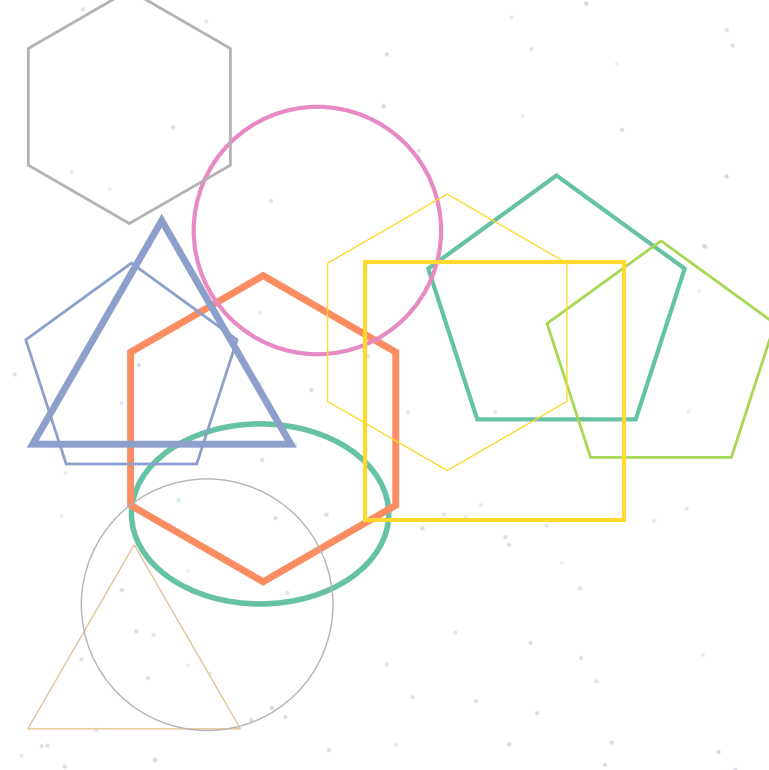[{"shape": "oval", "thickness": 2, "radius": 0.84, "center": [0.338, 0.333]}, {"shape": "pentagon", "thickness": 1.5, "radius": 0.88, "center": [0.723, 0.597]}, {"shape": "hexagon", "thickness": 2.5, "radius": 0.99, "center": [0.342, 0.443]}, {"shape": "triangle", "thickness": 2.5, "radius": 0.97, "center": [0.21, 0.52]}, {"shape": "pentagon", "thickness": 1, "radius": 0.72, "center": [0.171, 0.514]}, {"shape": "circle", "thickness": 1.5, "radius": 0.8, "center": [0.412, 0.701]}, {"shape": "pentagon", "thickness": 1, "radius": 0.78, "center": [0.858, 0.532]}, {"shape": "square", "thickness": 1.5, "radius": 0.84, "center": [0.642, 0.492]}, {"shape": "hexagon", "thickness": 0.5, "radius": 0.9, "center": [0.581, 0.568]}, {"shape": "triangle", "thickness": 0.5, "radius": 0.8, "center": [0.174, 0.133]}, {"shape": "circle", "thickness": 0.5, "radius": 0.82, "center": [0.269, 0.215]}, {"shape": "hexagon", "thickness": 1, "radius": 0.76, "center": [0.168, 0.861]}]